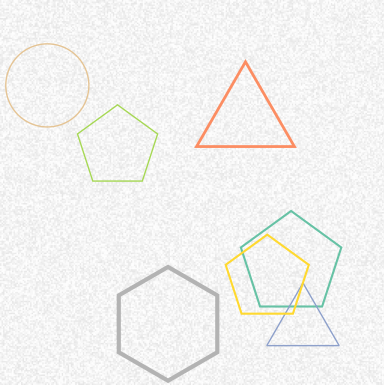[{"shape": "pentagon", "thickness": 1.5, "radius": 0.69, "center": [0.756, 0.315]}, {"shape": "triangle", "thickness": 2, "radius": 0.73, "center": [0.638, 0.693]}, {"shape": "triangle", "thickness": 1, "radius": 0.54, "center": [0.787, 0.157]}, {"shape": "pentagon", "thickness": 1, "radius": 0.55, "center": [0.305, 0.618]}, {"shape": "pentagon", "thickness": 1.5, "radius": 0.57, "center": [0.694, 0.277]}, {"shape": "circle", "thickness": 1, "radius": 0.54, "center": [0.123, 0.778]}, {"shape": "hexagon", "thickness": 3, "radius": 0.74, "center": [0.436, 0.159]}]